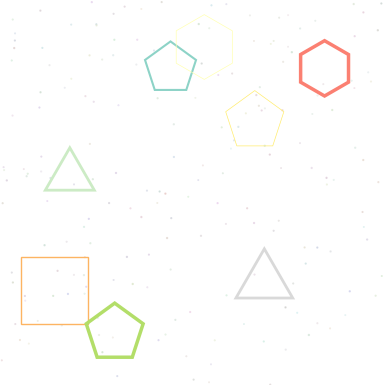[{"shape": "pentagon", "thickness": 1.5, "radius": 0.35, "center": [0.443, 0.823]}, {"shape": "hexagon", "thickness": 0.5, "radius": 0.42, "center": [0.531, 0.878]}, {"shape": "hexagon", "thickness": 2.5, "radius": 0.36, "center": [0.843, 0.822]}, {"shape": "square", "thickness": 1, "radius": 0.44, "center": [0.141, 0.246]}, {"shape": "pentagon", "thickness": 2.5, "radius": 0.39, "center": [0.298, 0.135]}, {"shape": "triangle", "thickness": 2, "radius": 0.43, "center": [0.687, 0.269]}, {"shape": "triangle", "thickness": 2, "radius": 0.37, "center": [0.181, 0.543]}, {"shape": "pentagon", "thickness": 0.5, "radius": 0.4, "center": [0.662, 0.685]}]